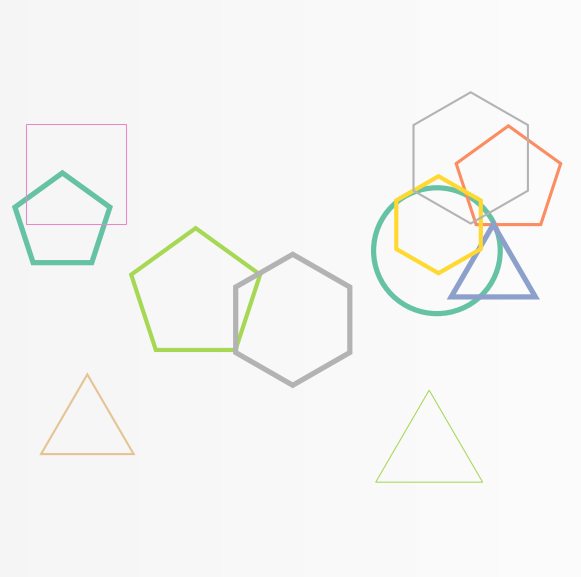[{"shape": "pentagon", "thickness": 2.5, "radius": 0.43, "center": [0.107, 0.614]}, {"shape": "circle", "thickness": 2.5, "radius": 0.54, "center": [0.752, 0.565]}, {"shape": "pentagon", "thickness": 1.5, "radius": 0.47, "center": [0.875, 0.687]}, {"shape": "triangle", "thickness": 2.5, "radius": 0.42, "center": [0.849, 0.527]}, {"shape": "square", "thickness": 0.5, "radius": 0.43, "center": [0.131, 0.698]}, {"shape": "pentagon", "thickness": 2, "radius": 0.58, "center": [0.337, 0.487]}, {"shape": "triangle", "thickness": 0.5, "radius": 0.53, "center": [0.738, 0.217]}, {"shape": "hexagon", "thickness": 2, "radius": 0.42, "center": [0.754, 0.61]}, {"shape": "triangle", "thickness": 1, "radius": 0.46, "center": [0.15, 0.259]}, {"shape": "hexagon", "thickness": 2.5, "radius": 0.57, "center": [0.504, 0.445]}, {"shape": "hexagon", "thickness": 1, "radius": 0.57, "center": [0.81, 0.726]}]